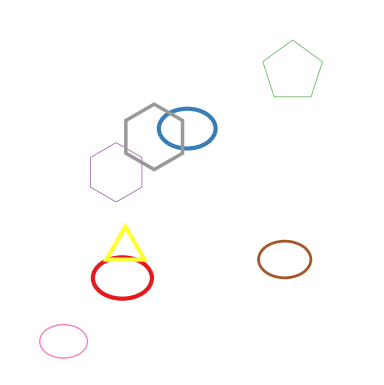[{"shape": "oval", "thickness": 3, "radius": 0.38, "center": [0.318, 0.278]}, {"shape": "oval", "thickness": 3, "radius": 0.37, "center": [0.486, 0.666]}, {"shape": "pentagon", "thickness": 0.5, "radius": 0.41, "center": [0.76, 0.814]}, {"shape": "hexagon", "thickness": 0.5, "radius": 0.39, "center": [0.302, 0.552]}, {"shape": "triangle", "thickness": 3, "radius": 0.29, "center": [0.326, 0.354]}, {"shape": "oval", "thickness": 2, "radius": 0.34, "center": [0.739, 0.326]}, {"shape": "oval", "thickness": 1, "radius": 0.31, "center": [0.165, 0.113]}, {"shape": "hexagon", "thickness": 2.5, "radius": 0.43, "center": [0.401, 0.645]}]